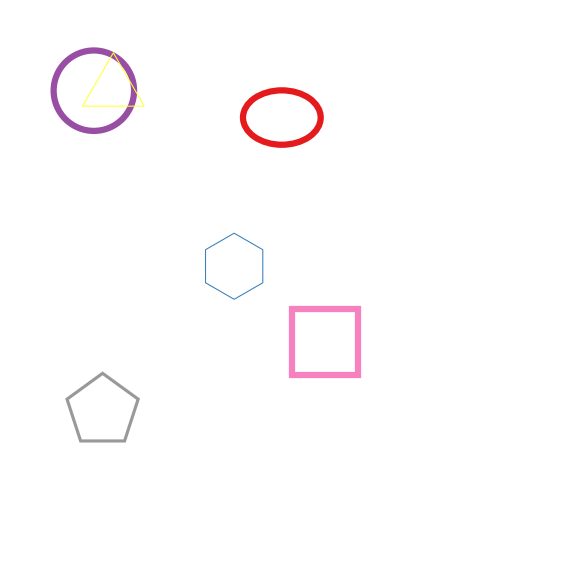[{"shape": "oval", "thickness": 3, "radius": 0.34, "center": [0.488, 0.796]}, {"shape": "hexagon", "thickness": 0.5, "radius": 0.29, "center": [0.405, 0.538]}, {"shape": "circle", "thickness": 3, "radius": 0.35, "center": [0.163, 0.842]}, {"shape": "triangle", "thickness": 0.5, "radius": 0.31, "center": [0.196, 0.846]}, {"shape": "square", "thickness": 3, "radius": 0.29, "center": [0.563, 0.408]}, {"shape": "pentagon", "thickness": 1.5, "radius": 0.32, "center": [0.178, 0.288]}]